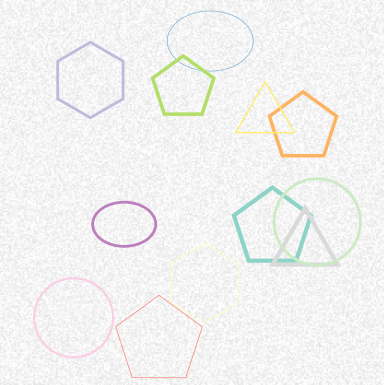[{"shape": "pentagon", "thickness": 3, "radius": 0.53, "center": [0.708, 0.408]}, {"shape": "hexagon", "thickness": 0.5, "radius": 0.51, "center": [0.532, 0.265]}, {"shape": "hexagon", "thickness": 2, "radius": 0.49, "center": [0.235, 0.792]}, {"shape": "pentagon", "thickness": 0.5, "radius": 0.59, "center": [0.413, 0.115]}, {"shape": "oval", "thickness": 0.5, "radius": 0.56, "center": [0.546, 0.893]}, {"shape": "pentagon", "thickness": 2.5, "radius": 0.46, "center": [0.787, 0.67]}, {"shape": "pentagon", "thickness": 2.5, "radius": 0.42, "center": [0.476, 0.771]}, {"shape": "circle", "thickness": 1.5, "radius": 0.51, "center": [0.191, 0.175]}, {"shape": "triangle", "thickness": 3, "radius": 0.49, "center": [0.792, 0.361]}, {"shape": "oval", "thickness": 2, "radius": 0.41, "center": [0.323, 0.417]}, {"shape": "circle", "thickness": 2, "radius": 0.56, "center": [0.824, 0.424]}, {"shape": "triangle", "thickness": 1, "radius": 0.44, "center": [0.689, 0.7]}]